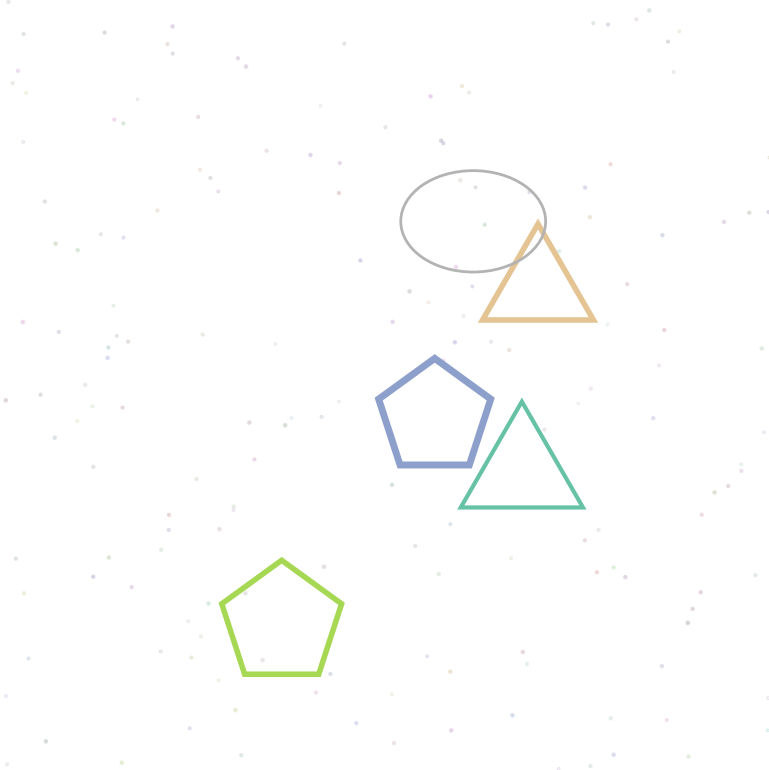[{"shape": "triangle", "thickness": 1.5, "radius": 0.46, "center": [0.678, 0.387]}, {"shape": "pentagon", "thickness": 2.5, "radius": 0.38, "center": [0.565, 0.458]}, {"shape": "pentagon", "thickness": 2, "radius": 0.41, "center": [0.366, 0.191]}, {"shape": "triangle", "thickness": 2, "radius": 0.42, "center": [0.699, 0.626]}, {"shape": "oval", "thickness": 1, "radius": 0.47, "center": [0.615, 0.713]}]